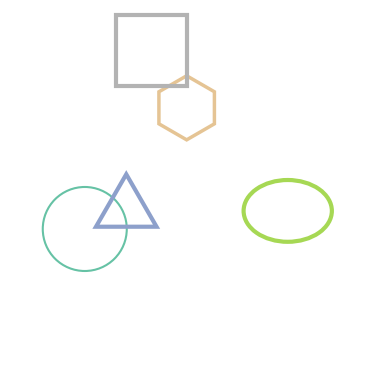[{"shape": "circle", "thickness": 1.5, "radius": 0.55, "center": [0.22, 0.405]}, {"shape": "triangle", "thickness": 3, "radius": 0.45, "center": [0.328, 0.457]}, {"shape": "oval", "thickness": 3, "radius": 0.57, "center": [0.747, 0.452]}, {"shape": "hexagon", "thickness": 2.5, "radius": 0.42, "center": [0.485, 0.72]}, {"shape": "square", "thickness": 3, "radius": 0.46, "center": [0.394, 0.868]}]